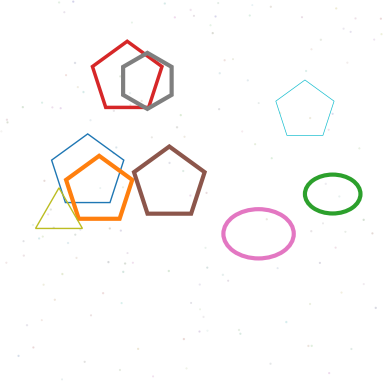[{"shape": "pentagon", "thickness": 1, "radius": 0.49, "center": [0.228, 0.554]}, {"shape": "pentagon", "thickness": 3, "radius": 0.45, "center": [0.258, 0.505]}, {"shape": "oval", "thickness": 3, "radius": 0.36, "center": [0.864, 0.496]}, {"shape": "pentagon", "thickness": 2.5, "radius": 0.47, "center": [0.33, 0.798]}, {"shape": "pentagon", "thickness": 3, "radius": 0.48, "center": [0.44, 0.523]}, {"shape": "oval", "thickness": 3, "radius": 0.46, "center": [0.672, 0.393]}, {"shape": "hexagon", "thickness": 3, "radius": 0.36, "center": [0.383, 0.79]}, {"shape": "triangle", "thickness": 1, "radius": 0.35, "center": [0.153, 0.442]}, {"shape": "pentagon", "thickness": 0.5, "radius": 0.4, "center": [0.792, 0.713]}]